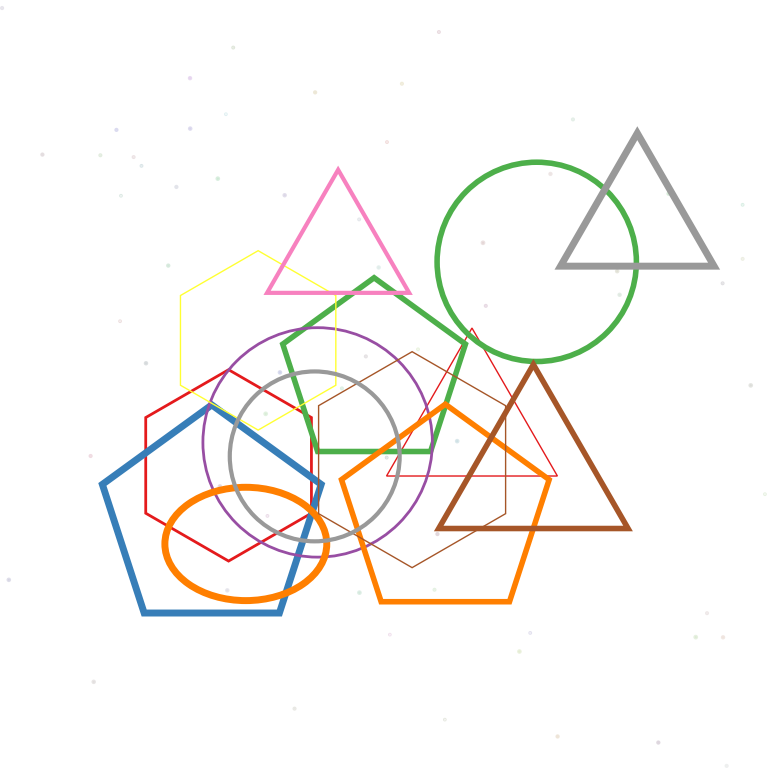[{"shape": "hexagon", "thickness": 1, "radius": 0.62, "center": [0.297, 0.396]}, {"shape": "triangle", "thickness": 0.5, "radius": 0.64, "center": [0.613, 0.446]}, {"shape": "pentagon", "thickness": 2.5, "radius": 0.75, "center": [0.275, 0.325]}, {"shape": "pentagon", "thickness": 2, "radius": 0.62, "center": [0.486, 0.515]}, {"shape": "circle", "thickness": 2, "radius": 0.65, "center": [0.697, 0.66]}, {"shape": "circle", "thickness": 1, "radius": 0.74, "center": [0.413, 0.425]}, {"shape": "oval", "thickness": 2.5, "radius": 0.53, "center": [0.319, 0.294]}, {"shape": "pentagon", "thickness": 2, "radius": 0.71, "center": [0.578, 0.333]}, {"shape": "hexagon", "thickness": 0.5, "radius": 0.58, "center": [0.335, 0.558]}, {"shape": "hexagon", "thickness": 0.5, "radius": 0.7, "center": [0.535, 0.403]}, {"shape": "triangle", "thickness": 2, "radius": 0.71, "center": [0.693, 0.385]}, {"shape": "triangle", "thickness": 1.5, "radius": 0.53, "center": [0.439, 0.673]}, {"shape": "triangle", "thickness": 2.5, "radius": 0.58, "center": [0.828, 0.712]}, {"shape": "circle", "thickness": 1.5, "radius": 0.55, "center": [0.409, 0.407]}]